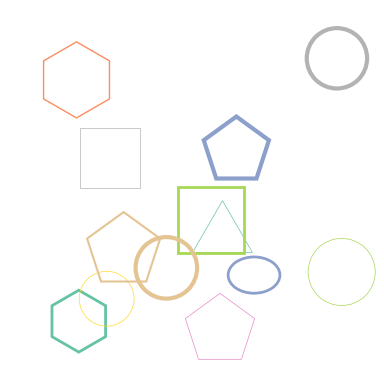[{"shape": "triangle", "thickness": 0.5, "radius": 0.45, "center": [0.578, 0.389]}, {"shape": "hexagon", "thickness": 2, "radius": 0.4, "center": [0.205, 0.166]}, {"shape": "hexagon", "thickness": 1, "radius": 0.49, "center": [0.199, 0.792]}, {"shape": "pentagon", "thickness": 3, "radius": 0.44, "center": [0.614, 0.608]}, {"shape": "oval", "thickness": 2, "radius": 0.34, "center": [0.66, 0.285]}, {"shape": "pentagon", "thickness": 0.5, "radius": 0.47, "center": [0.571, 0.143]}, {"shape": "square", "thickness": 2, "radius": 0.43, "center": [0.548, 0.428]}, {"shape": "circle", "thickness": 0.5, "radius": 0.44, "center": [0.888, 0.294]}, {"shape": "circle", "thickness": 0.5, "radius": 0.36, "center": [0.277, 0.224]}, {"shape": "circle", "thickness": 3, "radius": 0.4, "center": [0.432, 0.304]}, {"shape": "pentagon", "thickness": 1.5, "radius": 0.5, "center": [0.321, 0.349]}, {"shape": "circle", "thickness": 3, "radius": 0.39, "center": [0.875, 0.849]}, {"shape": "square", "thickness": 0.5, "radius": 0.39, "center": [0.286, 0.589]}]